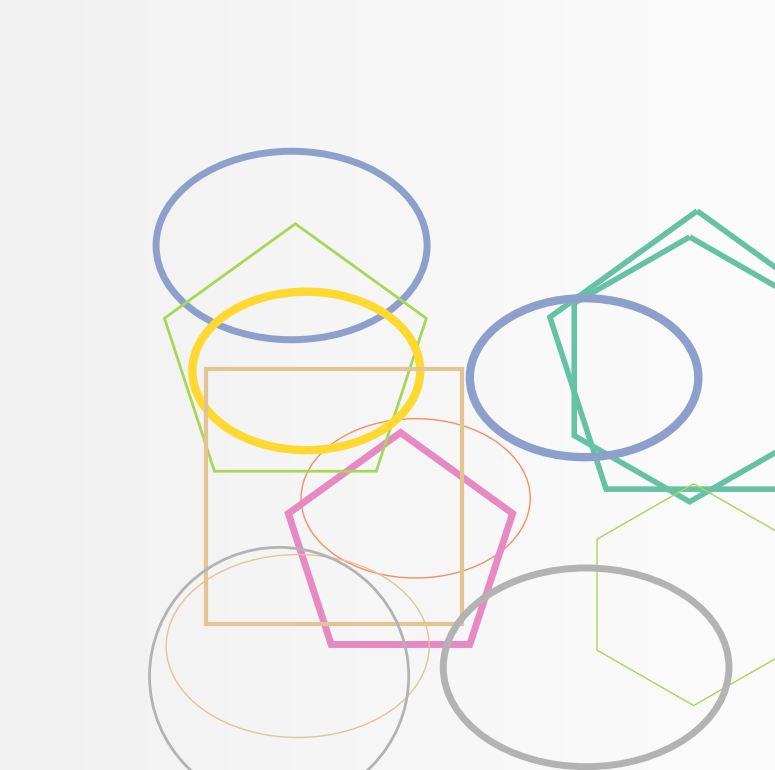[{"shape": "hexagon", "thickness": 2, "radius": 0.86, "center": [0.89, 0.52]}, {"shape": "pentagon", "thickness": 2, "radius": 1.0, "center": [0.9, 0.526]}, {"shape": "oval", "thickness": 0.5, "radius": 0.74, "center": [0.536, 0.353]}, {"shape": "oval", "thickness": 3, "radius": 0.74, "center": [0.754, 0.51]}, {"shape": "oval", "thickness": 2.5, "radius": 0.87, "center": [0.376, 0.681]}, {"shape": "pentagon", "thickness": 2.5, "radius": 0.76, "center": [0.517, 0.286]}, {"shape": "pentagon", "thickness": 1, "radius": 0.89, "center": [0.381, 0.532]}, {"shape": "hexagon", "thickness": 0.5, "radius": 0.72, "center": [0.895, 0.228]}, {"shape": "oval", "thickness": 3, "radius": 0.74, "center": [0.395, 0.518]}, {"shape": "square", "thickness": 1.5, "radius": 0.83, "center": [0.431, 0.355]}, {"shape": "oval", "thickness": 0.5, "radius": 0.85, "center": [0.384, 0.161]}, {"shape": "circle", "thickness": 1, "radius": 0.84, "center": [0.36, 0.122]}, {"shape": "oval", "thickness": 2.5, "radius": 0.92, "center": [0.756, 0.133]}]